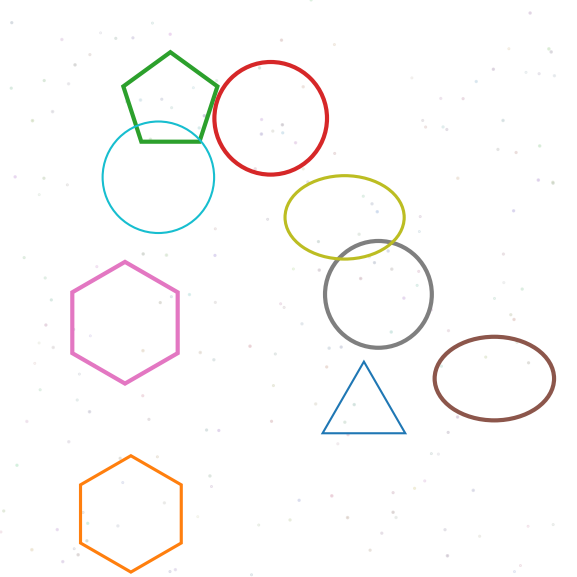[{"shape": "triangle", "thickness": 1, "radius": 0.41, "center": [0.63, 0.29]}, {"shape": "hexagon", "thickness": 1.5, "radius": 0.5, "center": [0.227, 0.109]}, {"shape": "pentagon", "thickness": 2, "radius": 0.43, "center": [0.295, 0.823]}, {"shape": "circle", "thickness": 2, "radius": 0.49, "center": [0.469, 0.794]}, {"shape": "oval", "thickness": 2, "radius": 0.52, "center": [0.856, 0.344]}, {"shape": "hexagon", "thickness": 2, "radius": 0.53, "center": [0.216, 0.44]}, {"shape": "circle", "thickness": 2, "radius": 0.46, "center": [0.655, 0.489]}, {"shape": "oval", "thickness": 1.5, "radius": 0.52, "center": [0.597, 0.623]}, {"shape": "circle", "thickness": 1, "radius": 0.48, "center": [0.274, 0.692]}]